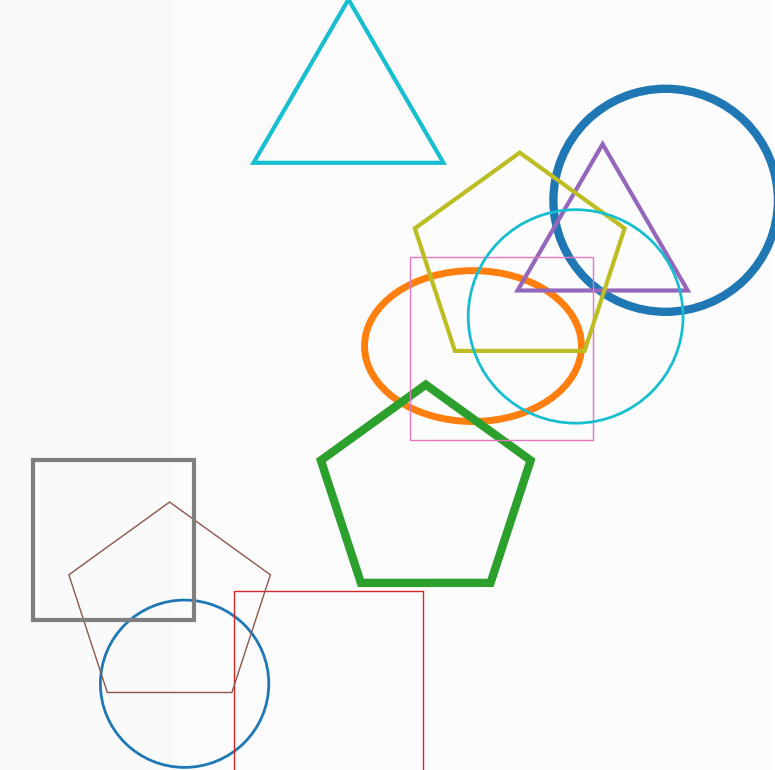[{"shape": "circle", "thickness": 3, "radius": 0.72, "center": [0.859, 0.74]}, {"shape": "circle", "thickness": 1, "radius": 0.54, "center": [0.238, 0.112]}, {"shape": "oval", "thickness": 2.5, "radius": 0.7, "center": [0.61, 0.551]}, {"shape": "pentagon", "thickness": 3, "radius": 0.71, "center": [0.549, 0.358]}, {"shape": "square", "thickness": 0.5, "radius": 0.61, "center": [0.424, 0.111]}, {"shape": "triangle", "thickness": 1.5, "radius": 0.63, "center": [0.778, 0.686]}, {"shape": "pentagon", "thickness": 0.5, "radius": 0.68, "center": [0.219, 0.211]}, {"shape": "square", "thickness": 0.5, "radius": 0.59, "center": [0.647, 0.547]}, {"shape": "square", "thickness": 1.5, "radius": 0.52, "center": [0.146, 0.299]}, {"shape": "pentagon", "thickness": 1.5, "radius": 0.71, "center": [0.671, 0.659]}, {"shape": "circle", "thickness": 1, "radius": 0.69, "center": [0.743, 0.589]}, {"shape": "triangle", "thickness": 1.5, "radius": 0.71, "center": [0.45, 0.859]}]